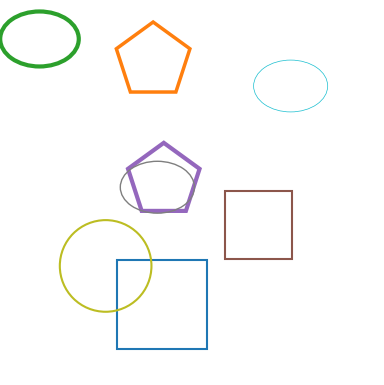[{"shape": "square", "thickness": 1.5, "radius": 0.58, "center": [0.421, 0.209]}, {"shape": "pentagon", "thickness": 2.5, "radius": 0.5, "center": [0.398, 0.842]}, {"shape": "oval", "thickness": 3, "radius": 0.51, "center": [0.103, 0.899]}, {"shape": "pentagon", "thickness": 3, "radius": 0.49, "center": [0.425, 0.531]}, {"shape": "square", "thickness": 1.5, "radius": 0.44, "center": [0.671, 0.416]}, {"shape": "oval", "thickness": 1, "radius": 0.48, "center": [0.409, 0.514]}, {"shape": "circle", "thickness": 1.5, "radius": 0.6, "center": [0.274, 0.309]}, {"shape": "oval", "thickness": 0.5, "radius": 0.48, "center": [0.755, 0.777]}]